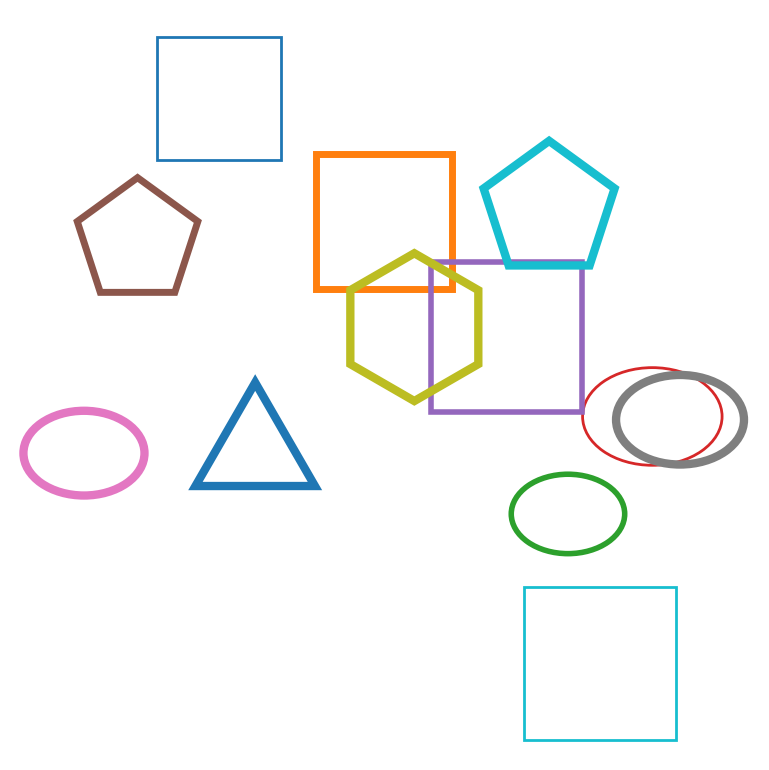[{"shape": "triangle", "thickness": 3, "radius": 0.45, "center": [0.331, 0.414]}, {"shape": "square", "thickness": 1, "radius": 0.4, "center": [0.284, 0.872]}, {"shape": "square", "thickness": 2.5, "radius": 0.44, "center": [0.499, 0.713]}, {"shape": "oval", "thickness": 2, "radius": 0.37, "center": [0.738, 0.333]}, {"shape": "oval", "thickness": 1, "radius": 0.45, "center": [0.847, 0.459]}, {"shape": "square", "thickness": 2, "radius": 0.49, "center": [0.658, 0.562]}, {"shape": "pentagon", "thickness": 2.5, "radius": 0.41, "center": [0.179, 0.687]}, {"shape": "oval", "thickness": 3, "radius": 0.39, "center": [0.109, 0.411]}, {"shape": "oval", "thickness": 3, "radius": 0.42, "center": [0.883, 0.455]}, {"shape": "hexagon", "thickness": 3, "radius": 0.48, "center": [0.538, 0.575]}, {"shape": "pentagon", "thickness": 3, "radius": 0.45, "center": [0.713, 0.728]}, {"shape": "square", "thickness": 1, "radius": 0.5, "center": [0.779, 0.139]}]